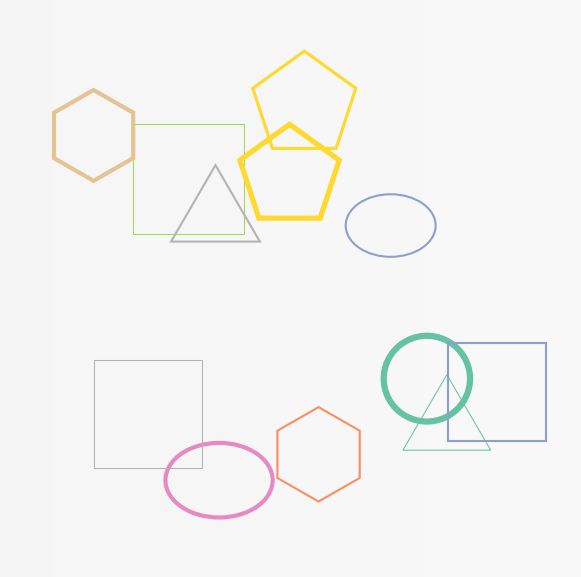[{"shape": "triangle", "thickness": 0.5, "radius": 0.44, "center": [0.769, 0.263]}, {"shape": "circle", "thickness": 3, "radius": 0.37, "center": [0.734, 0.343]}, {"shape": "hexagon", "thickness": 1, "radius": 0.41, "center": [0.548, 0.212]}, {"shape": "oval", "thickness": 1, "radius": 0.39, "center": [0.672, 0.609]}, {"shape": "square", "thickness": 1, "radius": 0.42, "center": [0.855, 0.32]}, {"shape": "oval", "thickness": 2, "radius": 0.46, "center": [0.377, 0.168]}, {"shape": "square", "thickness": 0.5, "radius": 0.48, "center": [0.324, 0.69]}, {"shape": "pentagon", "thickness": 1.5, "radius": 0.47, "center": [0.524, 0.818]}, {"shape": "pentagon", "thickness": 2.5, "radius": 0.45, "center": [0.498, 0.694]}, {"shape": "hexagon", "thickness": 2, "radius": 0.39, "center": [0.161, 0.765]}, {"shape": "triangle", "thickness": 1, "radius": 0.44, "center": [0.371, 0.625]}, {"shape": "square", "thickness": 0.5, "radius": 0.47, "center": [0.255, 0.282]}]